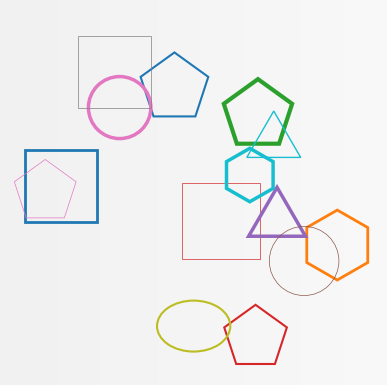[{"shape": "pentagon", "thickness": 1.5, "radius": 0.46, "center": [0.45, 0.772]}, {"shape": "square", "thickness": 2, "radius": 0.47, "center": [0.158, 0.517]}, {"shape": "hexagon", "thickness": 2, "radius": 0.45, "center": [0.87, 0.363]}, {"shape": "pentagon", "thickness": 3, "radius": 0.46, "center": [0.666, 0.702]}, {"shape": "pentagon", "thickness": 1.5, "radius": 0.42, "center": [0.66, 0.123]}, {"shape": "square", "thickness": 0.5, "radius": 0.5, "center": [0.571, 0.426]}, {"shape": "triangle", "thickness": 2.5, "radius": 0.42, "center": [0.715, 0.429]}, {"shape": "circle", "thickness": 0.5, "radius": 0.45, "center": [0.785, 0.322]}, {"shape": "pentagon", "thickness": 0.5, "radius": 0.42, "center": [0.117, 0.502]}, {"shape": "circle", "thickness": 2.5, "radius": 0.4, "center": [0.309, 0.721]}, {"shape": "square", "thickness": 0.5, "radius": 0.47, "center": [0.295, 0.812]}, {"shape": "oval", "thickness": 1.5, "radius": 0.47, "center": [0.5, 0.153]}, {"shape": "hexagon", "thickness": 2.5, "radius": 0.35, "center": [0.645, 0.545]}, {"shape": "triangle", "thickness": 1, "radius": 0.4, "center": [0.706, 0.631]}]